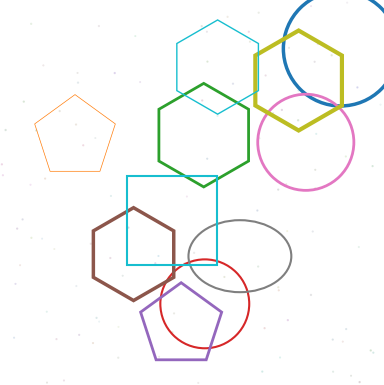[{"shape": "circle", "thickness": 2.5, "radius": 0.74, "center": [0.885, 0.874]}, {"shape": "pentagon", "thickness": 0.5, "radius": 0.55, "center": [0.195, 0.644]}, {"shape": "hexagon", "thickness": 2, "radius": 0.67, "center": [0.529, 0.649]}, {"shape": "circle", "thickness": 1.5, "radius": 0.58, "center": [0.532, 0.211]}, {"shape": "pentagon", "thickness": 2, "radius": 0.55, "center": [0.47, 0.155]}, {"shape": "hexagon", "thickness": 2.5, "radius": 0.6, "center": [0.347, 0.34]}, {"shape": "circle", "thickness": 2, "radius": 0.62, "center": [0.794, 0.63]}, {"shape": "oval", "thickness": 1.5, "radius": 0.67, "center": [0.623, 0.335]}, {"shape": "hexagon", "thickness": 3, "radius": 0.65, "center": [0.776, 0.791]}, {"shape": "square", "thickness": 1.5, "radius": 0.58, "center": [0.447, 0.427]}, {"shape": "hexagon", "thickness": 1, "radius": 0.61, "center": [0.565, 0.826]}]